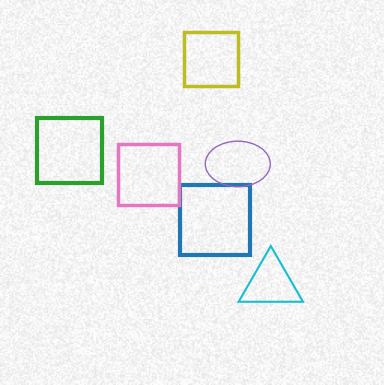[{"shape": "square", "thickness": 3, "radius": 0.46, "center": [0.558, 0.429]}, {"shape": "square", "thickness": 3, "radius": 0.42, "center": [0.18, 0.609]}, {"shape": "oval", "thickness": 1, "radius": 0.42, "center": [0.618, 0.574]}, {"shape": "square", "thickness": 2.5, "radius": 0.39, "center": [0.385, 0.546]}, {"shape": "square", "thickness": 2.5, "radius": 0.35, "center": [0.549, 0.848]}, {"shape": "triangle", "thickness": 1.5, "radius": 0.48, "center": [0.703, 0.264]}]